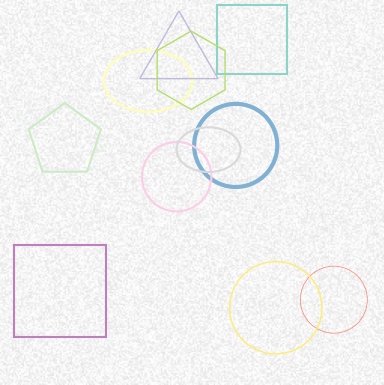[{"shape": "square", "thickness": 1.5, "radius": 0.45, "center": [0.655, 0.897]}, {"shape": "oval", "thickness": 1.5, "radius": 0.57, "center": [0.385, 0.79]}, {"shape": "triangle", "thickness": 1, "radius": 0.59, "center": [0.465, 0.854]}, {"shape": "circle", "thickness": 0.5, "radius": 0.44, "center": [0.867, 0.222]}, {"shape": "circle", "thickness": 3, "radius": 0.54, "center": [0.612, 0.622]}, {"shape": "hexagon", "thickness": 1, "radius": 0.51, "center": [0.496, 0.818]}, {"shape": "circle", "thickness": 1.5, "radius": 0.45, "center": [0.459, 0.541]}, {"shape": "oval", "thickness": 1.5, "radius": 0.41, "center": [0.542, 0.611]}, {"shape": "square", "thickness": 1.5, "radius": 0.6, "center": [0.155, 0.243]}, {"shape": "pentagon", "thickness": 1.5, "radius": 0.49, "center": [0.168, 0.634]}, {"shape": "circle", "thickness": 1, "radius": 0.6, "center": [0.716, 0.201]}]